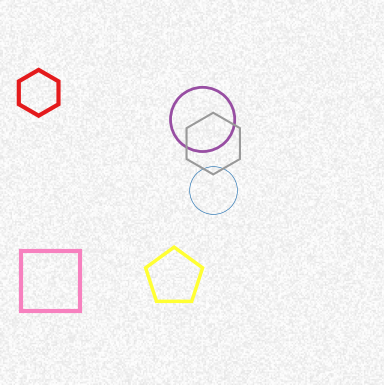[{"shape": "hexagon", "thickness": 3, "radius": 0.3, "center": [0.1, 0.759]}, {"shape": "circle", "thickness": 0.5, "radius": 0.31, "center": [0.555, 0.505]}, {"shape": "circle", "thickness": 2, "radius": 0.42, "center": [0.526, 0.69]}, {"shape": "pentagon", "thickness": 2.5, "radius": 0.39, "center": [0.452, 0.28]}, {"shape": "square", "thickness": 3, "radius": 0.38, "center": [0.131, 0.27]}, {"shape": "hexagon", "thickness": 1.5, "radius": 0.4, "center": [0.554, 0.627]}]